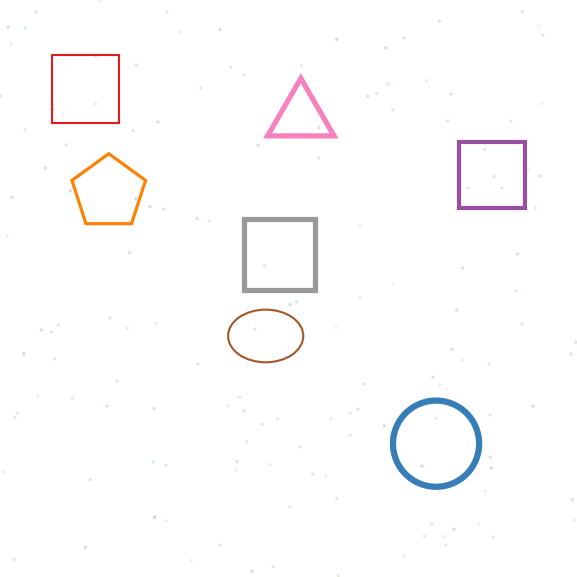[{"shape": "square", "thickness": 1, "radius": 0.29, "center": [0.148, 0.845]}, {"shape": "circle", "thickness": 3, "radius": 0.37, "center": [0.755, 0.231]}, {"shape": "square", "thickness": 2, "radius": 0.29, "center": [0.852, 0.696]}, {"shape": "pentagon", "thickness": 1.5, "radius": 0.34, "center": [0.188, 0.666]}, {"shape": "oval", "thickness": 1, "radius": 0.33, "center": [0.46, 0.417]}, {"shape": "triangle", "thickness": 2.5, "radius": 0.33, "center": [0.521, 0.797]}, {"shape": "square", "thickness": 2.5, "radius": 0.31, "center": [0.485, 0.559]}]